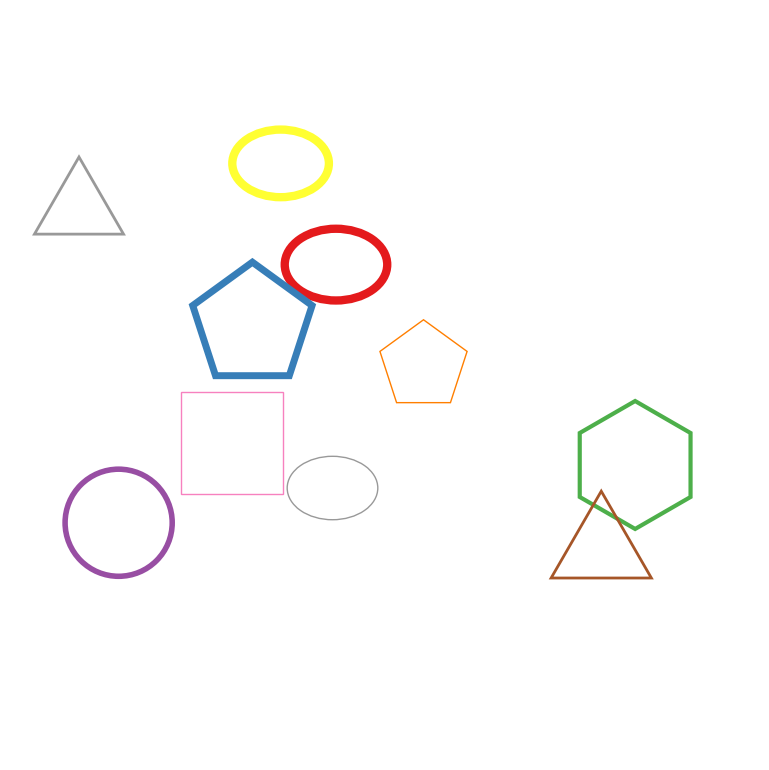[{"shape": "oval", "thickness": 3, "radius": 0.33, "center": [0.436, 0.656]}, {"shape": "pentagon", "thickness": 2.5, "radius": 0.41, "center": [0.328, 0.578]}, {"shape": "hexagon", "thickness": 1.5, "radius": 0.42, "center": [0.825, 0.396]}, {"shape": "circle", "thickness": 2, "radius": 0.35, "center": [0.154, 0.321]}, {"shape": "pentagon", "thickness": 0.5, "radius": 0.3, "center": [0.55, 0.525]}, {"shape": "oval", "thickness": 3, "radius": 0.31, "center": [0.364, 0.788]}, {"shape": "triangle", "thickness": 1, "radius": 0.38, "center": [0.781, 0.287]}, {"shape": "square", "thickness": 0.5, "radius": 0.33, "center": [0.301, 0.425]}, {"shape": "triangle", "thickness": 1, "radius": 0.33, "center": [0.103, 0.729]}, {"shape": "oval", "thickness": 0.5, "radius": 0.29, "center": [0.432, 0.366]}]